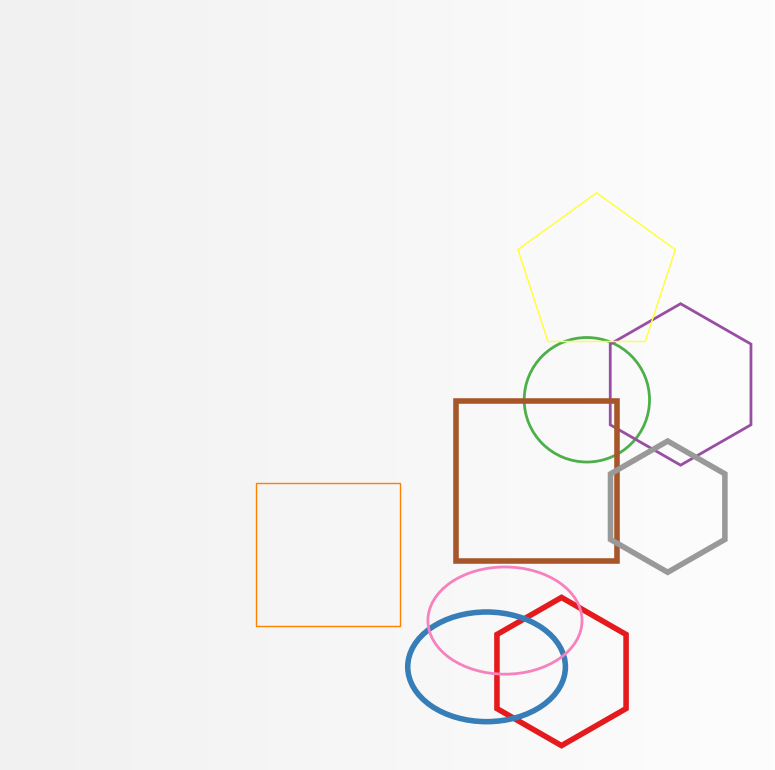[{"shape": "hexagon", "thickness": 2, "radius": 0.48, "center": [0.725, 0.128]}, {"shape": "oval", "thickness": 2, "radius": 0.51, "center": [0.628, 0.134]}, {"shape": "circle", "thickness": 1, "radius": 0.4, "center": [0.757, 0.481]}, {"shape": "hexagon", "thickness": 1, "radius": 0.52, "center": [0.878, 0.501]}, {"shape": "square", "thickness": 0.5, "radius": 0.47, "center": [0.423, 0.28]}, {"shape": "pentagon", "thickness": 0.5, "radius": 0.53, "center": [0.77, 0.643]}, {"shape": "square", "thickness": 2, "radius": 0.52, "center": [0.692, 0.376]}, {"shape": "oval", "thickness": 1, "radius": 0.5, "center": [0.652, 0.194]}, {"shape": "hexagon", "thickness": 2, "radius": 0.43, "center": [0.862, 0.342]}]